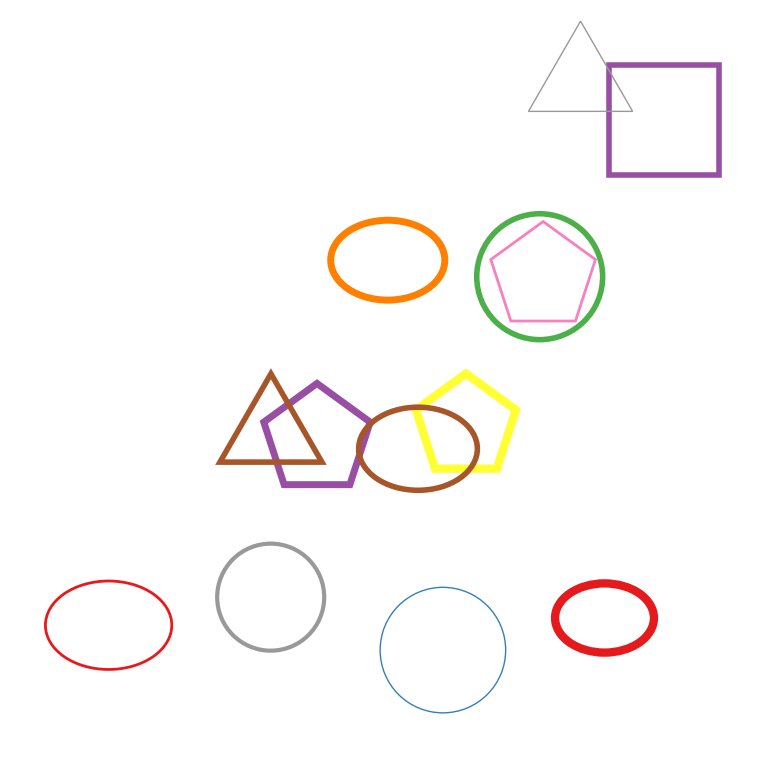[{"shape": "oval", "thickness": 1, "radius": 0.41, "center": [0.141, 0.188]}, {"shape": "oval", "thickness": 3, "radius": 0.32, "center": [0.785, 0.197]}, {"shape": "circle", "thickness": 0.5, "radius": 0.41, "center": [0.575, 0.156]}, {"shape": "circle", "thickness": 2, "radius": 0.41, "center": [0.701, 0.641]}, {"shape": "square", "thickness": 2, "radius": 0.36, "center": [0.863, 0.844]}, {"shape": "pentagon", "thickness": 2.5, "radius": 0.36, "center": [0.412, 0.429]}, {"shape": "oval", "thickness": 2.5, "radius": 0.37, "center": [0.504, 0.662]}, {"shape": "pentagon", "thickness": 3, "radius": 0.34, "center": [0.605, 0.447]}, {"shape": "oval", "thickness": 2, "radius": 0.39, "center": [0.543, 0.417]}, {"shape": "triangle", "thickness": 2, "radius": 0.38, "center": [0.352, 0.438]}, {"shape": "pentagon", "thickness": 1, "radius": 0.36, "center": [0.705, 0.641]}, {"shape": "circle", "thickness": 1.5, "radius": 0.35, "center": [0.352, 0.224]}, {"shape": "triangle", "thickness": 0.5, "radius": 0.39, "center": [0.754, 0.894]}]